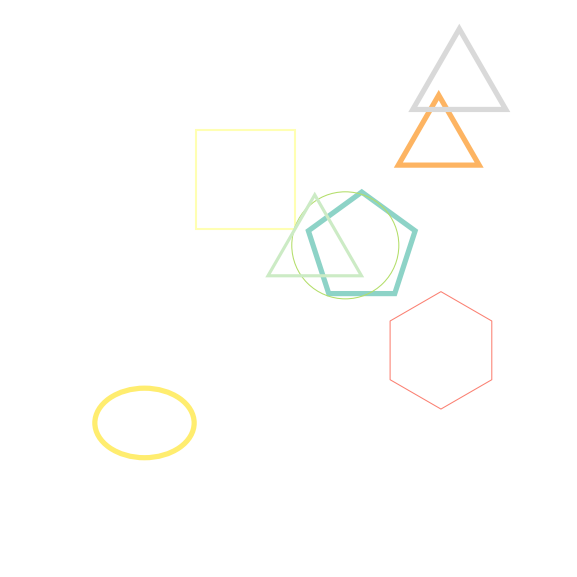[{"shape": "pentagon", "thickness": 2.5, "radius": 0.49, "center": [0.626, 0.569]}, {"shape": "square", "thickness": 1, "radius": 0.43, "center": [0.425, 0.688]}, {"shape": "hexagon", "thickness": 0.5, "radius": 0.51, "center": [0.764, 0.392]}, {"shape": "triangle", "thickness": 2.5, "radius": 0.4, "center": [0.76, 0.754]}, {"shape": "circle", "thickness": 0.5, "radius": 0.46, "center": [0.598, 0.574]}, {"shape": "triangle", "thickness": 2.5, "radius": 0.46, "center": [0.795, 0.856]}, {"shape": "triangle", "thickness": 1.5, "radius": 0.47, "center": [0.545, 0.568]}, {"shape": "oval", "thickness": 2.5, "radius": 0.43, "center": [0.25, 0.267]}]